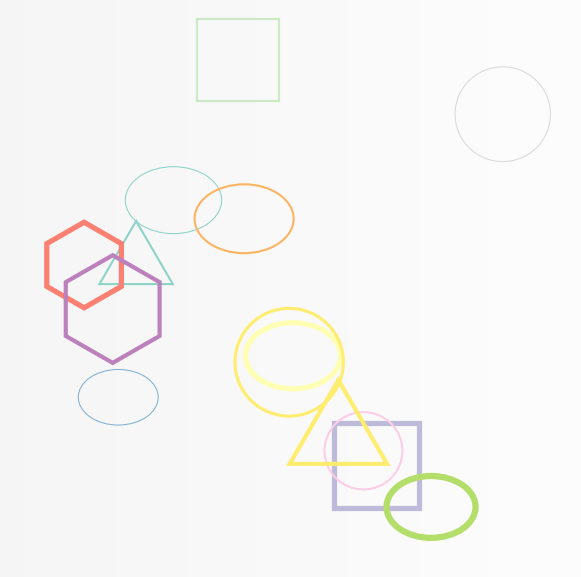[{"shape": "oval", "thickness": 0.5, "radius": 0.41, "center": [0.298, 0.653]}, {"shape": "triangle", "thickness": 1, "radius": 0.36, "center": [0.234, 0.544]}, {"shape": "oval", "thickness": 2.5, "radius": 0.41, "center": [0.504, 0.383]}, {"shape": "square", "thickness": 2.5, "radius": 0.37, "center": [0.648, 0.194]}, {"shape": "hexagon", "thickness": 2.5, "radius": 0.37, "center": [0.145, 0.54]}, {"shape": "oval", "thickness": 0.5, "radius": 0.34, "center": [0.203, 0.311]}, {"shape": "oval", "thickness": 1, "radius": 0.43, "center": [0.42, 0.62]}, {"shape": "oval", "thickness": 3, "radius": 0.38, "center": [0.742, 0.121]}, {"shape": "circle", "thickness": 1, "radius": 0.33, "center": [0.625, 0.219]}, {"shape": "circle", "thickness": 0.5, "radius": 0.41, "center": [0.865, 0.801]}, {"shape": "hexagon", "thickness": 2, "radius": 0.47, "center": [0.194, 0.464]}, {"shape": "square", "thickness": 1, "radius": 0.35, "center": [0.41, 0.895]}, {"shape": "circle", "thickness": 1.5, "radius": 0.47, "center": [0.497, 0.372]}, {"shape": "triangle", "thickness": 2, "radius": 0.48, "center": [0.582, 0.244]}]